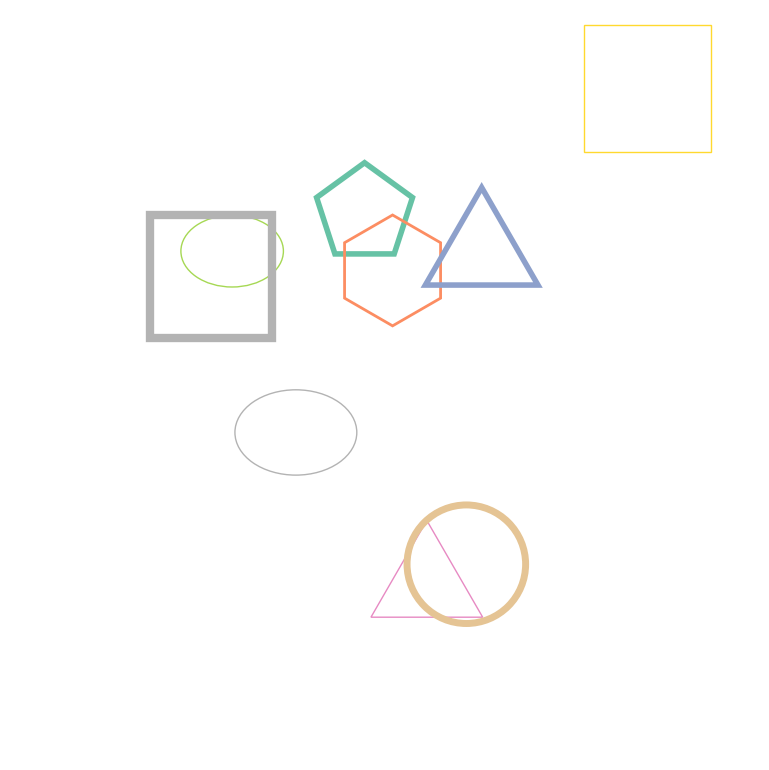[{"shape": "pentagon", "thickness": 2, "radius": 0.33, "center": [0.473, 0.723]}, {"shape": "hexagon", "thickness": 1, "radius": 0.36, "center": [0.51, 0.649]}, {"shape": "triangle", "thickness": 2, "radius": 0.42, "center": [0.626, 0.672]}, {"shape": "triangle", "thickness": 0.5, "radius": 0.42, "center": [0.554, 0.24]}, {"shape": "oval", "thickness": 0.5, "radius": 0.33, "center": [0.301, 0.674]}, {"shape": "square", "thickness": 0.5, "radius": 0.41, "center": [0.841, 0.885]}, {"shape": "circle", "thickness": 2.5, "radius": 0.38, "center": [0.606, 0.267]}, {"shape": "oval", "thickness": 0.5, "radius": 0.4, "center": [0.384, 0.438]}, {"shape": "square", "thickness": 3, "radius": 0.4, "center": [0.274, 0.641]}]